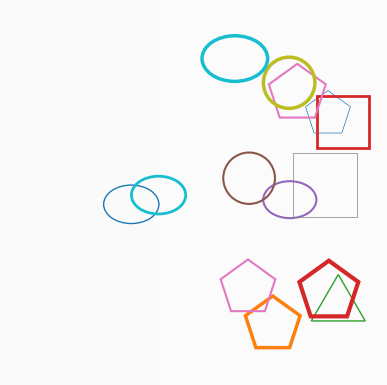[{"shape": "pentagon", "thickness": 0.5, "radius": 0.3, "center": [0.846, 0.704]}, {"shape": "oval", "thickness": 1, "radius": 0.36, "center": [0.339, 0.469]}, {"shape": "pentagon", "thickness": 2.5, "radius": 0.37, "center": [0.704, 0.157]}, {"shape": "triangle", "thickness": 1, "radius": 0.4, "center": [0.873, 0.207]}, {"shape": "pentagon", "thickness": 3, "radius": 0.4, "center": [0.849, 0.243]}, {"shape": "square", "thickness": 2, "radius": 0.34, "center": [0.886, 0.682]}, {"shape": "oval", "thickness": 1.5, "radius": 0.34, "center": [0.748, 0.481]}, {"shape": "circle", "thickness": 1.5, "radius": 0.33, "center": [0.643, 0.537]}, {"shape": "pentagon", "thickness": 1.5, "radius": 0.39, "center": [0.767, 0.757]}, {"shape": "pentagon", "thickness": 1.5, "radius": 0.37, "center": [0.64, 0.252]}, {"shape": "square", "thickness": 0.5, "radius": 0.42, "center": [0.839, 0.518]}, {"shape": "circle", "thickness": 2.5, "radius": 0.33, "center": [0.746, 0.785]}, {"shape": "oval", "thickness": 2.5, "radius": 0.42, "center": [0.606, 0.848]}, {"shape": "oval", "thickness": 2, "radius": 0.35, "center": [0.409, 0.493]}]